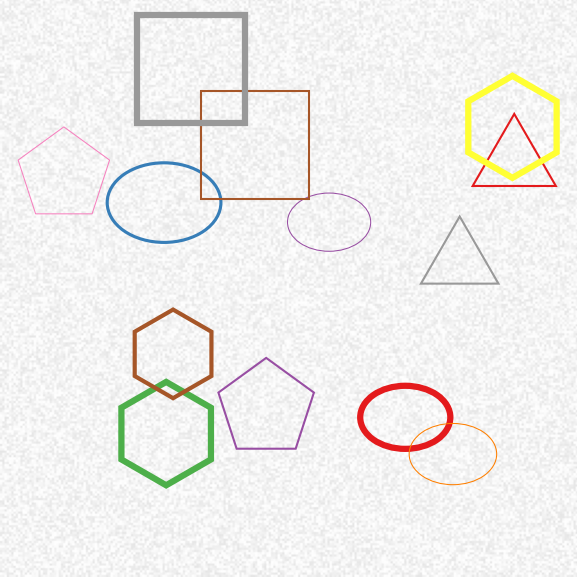[{"shape": "triangle", "thickness": 1, "radius": 0.42, "center": [0.89, 0.719]}, {"shape": "oval", "thickness": 3, "radius": 0.39, "center": [0.702, 0.277]}, {"shape": "oval", "thickness": 1.5, "radius": 0.49, "center": [0.284, 0.648]}, {"shape": "hexagon", "thickness": 3, "radius": 0.45, "center": [0.288, 0.248]}, {"shape": "pentagon", "thickness": 1, "radius": 0.43, "center": [0.461, 0.292]}, {"shape": "oval", "thickness": 0.5, "radius": 0.36, "center": [0.57, 0.614]}, {"shape": "oval", "thickness": 0.5, "radius": 0.38, "center": [0.784, 0.213]}, {"shape": "hexagon", "thickness": 3, "radius": 0.44, "center": [0.887, 0.779]}, {"shape": "hexagon", "thickness": 2, "radius": 0.38, "center": [0.3, 0.386]}, {"shape": "square", "thickness": 1, "radius": 0.47, "center": [0.441, 0.748]}, {"shape": "pentagon", "thickness": 0.5, "radius": 0.42, "center": [0.111, 0.696]}, {"shape": "square", "thickness": 3, "radius": 0.47, "center": [0.331, 0.88]}, {"shape": "triangle", "thickness": 1, "radius": 0.39, "center": [0.796, 0.547]}]